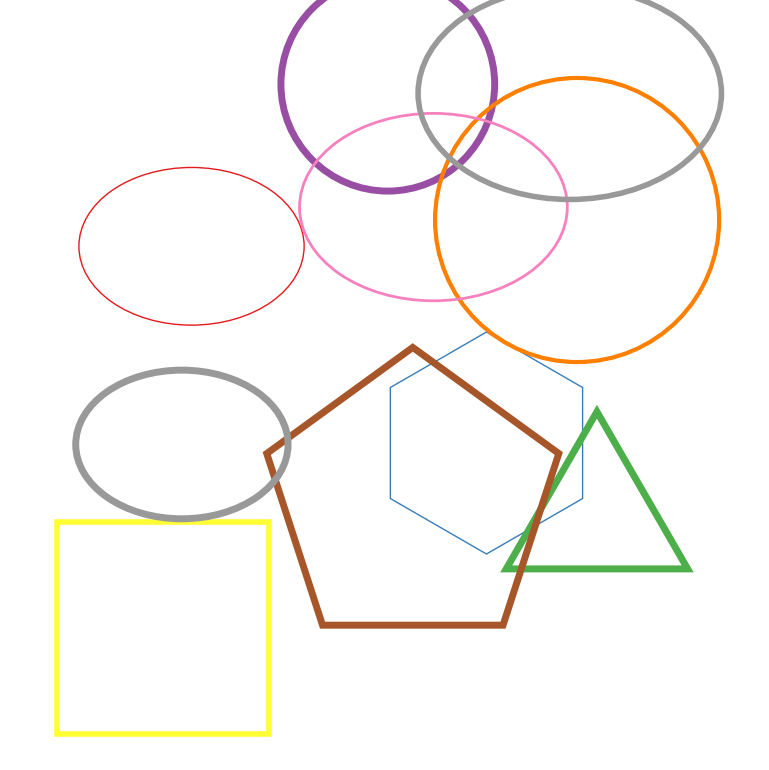[{"shape": "oval", "thickness": 0.5, "radius": 0.73, "center": [0.249, 0.68]}, {"shape": "hexagon", "thickness": 0.5, "radius": 0.72, "center": [0.632, 0.425]}, {"shape": "triangle", "thickness": 2.5, "radius": 0.68, "center": [0.775, 0.329]}, {"shape": "circle", "thickness": 2.5, "radius": 0.69, "center": [0.504, 0.891]}, {"shape": "circle", "thickness": 1.5, "radius": 0.92, "center": [0.749, 0.714]}, {"shape": "square", "thickness": 2, "radius": 0.69, "center": [0.212, 0.184]}, {"shape": "pentagon", "thickness": 2.5, "radius": 1.0, "center": [0.536, 0.349]}, {"shape": "oval", "thickness": 1, "radius": 0.87, "center": [0.563, 0.731]}, {"shape": "oval", "thickness": 2.5, "radius": 0.69, "center": [0.236, 0.423]}, {"shape": "oval", "thickness": 2, "radius": 0.98, "center": [0.74, 0.879]}]